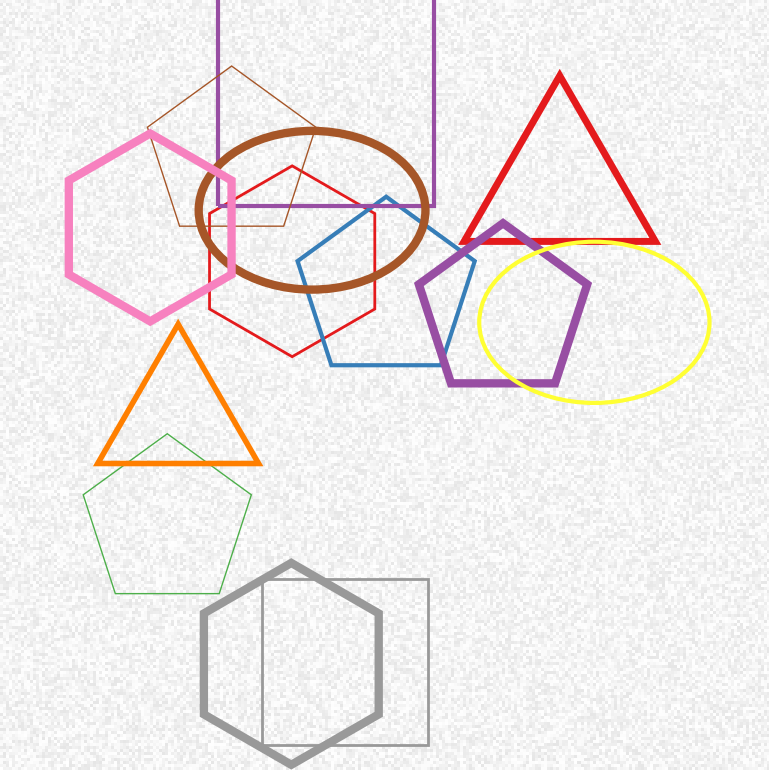[{"shape": "hexagon", "thickness": 1, "radius": 0.62, "center": [0.379, 0.661]}, {"shape": "triangle", "thickness": 2.5, "radius": 0.72, "center": [0.727, 0.758]}, {"shape": "pentagon", "thickness": 1.5, "radius": 0.6, "center": [0.502, 0.624]}, {"shape": "pentagon", "thickness": 0.5, "radius": 0.57, "center": [0.217, 0.322]}, {"shape": "pentagon", "thickness": 3, "radius": 0.57, "center": [0.653, 0.595]}, {"shape": "square", "thickness": 1.5, "radius": 0.7, "center": [0.424, 0.873]}, {"shape": "triangle", "thickness": 2, "radius": 0.6, "center": [0.231, 0.458]}, {"shape": "oval", "thickness": 1.5, "radius": 0.75, "center": [0.772, 0.581]}, {"shape": "pentagon", "thickness": 0.5, "radius": 0.57, "center": [0.301, 0.799]}, {"shape": "oval", "thickness": 3, "radius": 0.74, "center": [0.405, 0.727]}, {"shape": "hexagon", "thickness": 3, "radius": 0.61, "center": [0.195, 0.705]}, {"shape": "square", "thickness": 1, "radius": 0.54, "center": [0.448, 0.14]}, {"shape": "hexagon", "thickness": 3, "radius": 0.66, "center": [0.378, 0.138]}]